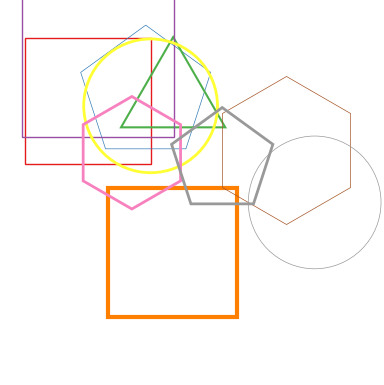[{"shape": "square", "thickness": 1, "radius": 0.82, "center": [0.228, 0.737]}, {"shape": "pentagon", "thickness": 0.5, "radius": 0.89, "center": [0.378, 0.757]}, {"shape": "triangle", "thickness": 1.5, "radius": 0.78, "center": [0.45, 0.747]}, {"shape": "square", "thickness": 1, "radius": 0.99, "center": [0.254, 0.842]}, {"shape": "square", "thickness": 3, "radius": 0.84, "center": [0.448, 0.344]}, {"shape": "circle", "thickness": 2, "radius": 0.87, "center": [0.391, 0.725]}, {"shape": "hexagon", "thickness": 0.5, "radius": 0.96, "center": [0.744, 0.609]}, {"shape": "hexagon", "thickness": 2, "radius": 0.73, "center": [0.343, 0.603]}, {"shape": "circle", "thickness": 0.5, "radius": 0.86, "center": [0.817, 0.474]}, {"shape": "pentagon", "thickness": 2, "radius": 0.69, "center": [0.577, 0.582]}]